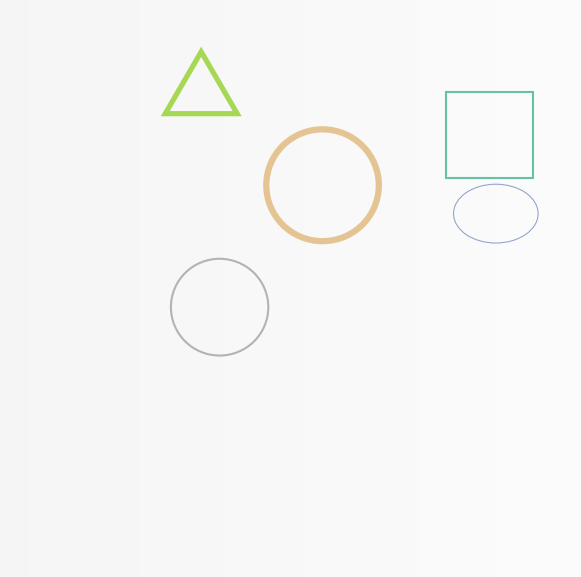[{"shape": "square", "thickness": 1, "radius": 0.37, "center": [0.842, 0.765]}, {"shape": "oval", "thickness": 0.5, "radius": 0.36, "center": [0.853, 0.629]}, {"shape": "triangle", "thickness": 2.5, "radius": 0.36, "center": [0.346, 0.838]}, {"shape": "circle", "thickness": 3, "radius": 0.48, "center": [0.555, 0.678]}, {"shape": "circle", "thickness": 1, "radius": 0.42, "center": [0.378, 0.467]}]